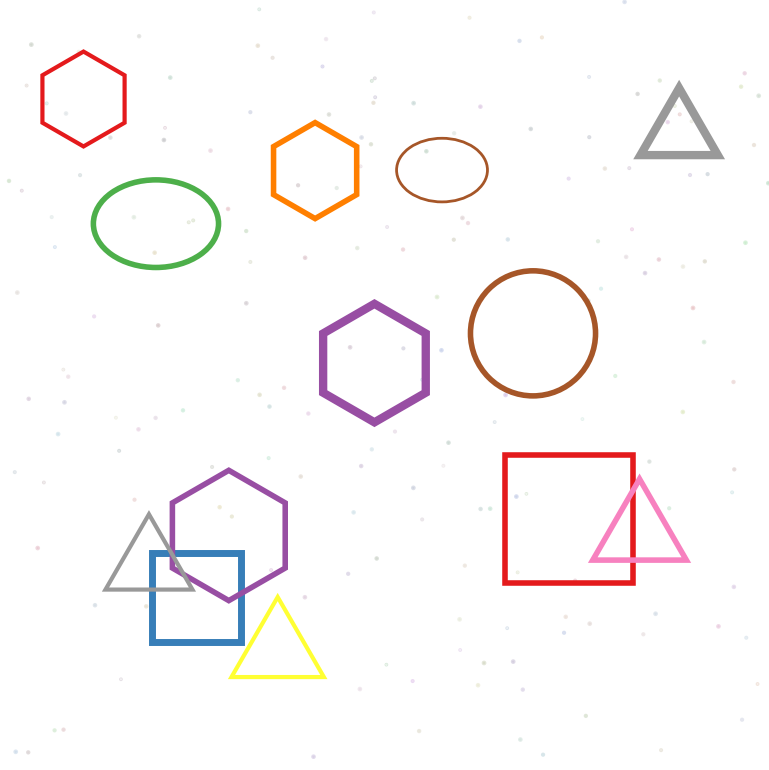[{"shape": "hexagon", "thickness": 1.5, "radius": 0.31, "center": [0.108, 0.871]}, {"shape": "square", "thickness": 2, "radius": 0.41, "center": [0.739, 0.326]}, {"shape": "square", "thickness": 2.5, "radius": 0.29, "center": [0.255, 0.224]}, {"shape": "oval", "thickness": 2, "radius": 0.41, "center": [0.203, 0.71]}, {"shape": "hexagon", "thickness": 3, "radius": 0.38, "center": [0.486, 0.528]}, {"shape": "hexagon", "thickness": 2, "radius": 0.42, "center": [0.297, 0.305]}, {"shape": "hexagon", "thickness": 2, "radius": 0.31, "center": [0.409, 0.778]}, {"shape": "triangle", "thickness": 1.5, "radius": 0.35, "center": [0.361, 0.155]}, {"shape": "oval", "thickness": 1, "radius": 0.3, "center": [0.574, 0.779]}, {"shape": "circle", "thickness": 2, "radius": 0.41, "center": [0.692, 0.567]}, {"shape": "triangle", "thickness": 2, "radius": 0.35, "center": [0.831, 0.308]}, {"shape": "triangle", "thickness": 1.5, "radius": 0.33, "center": [0.193, 0.267]}, {"shape": "triangle", "thickness": 3, "radius": 0.29, "center": [0.882, 0.828]}]